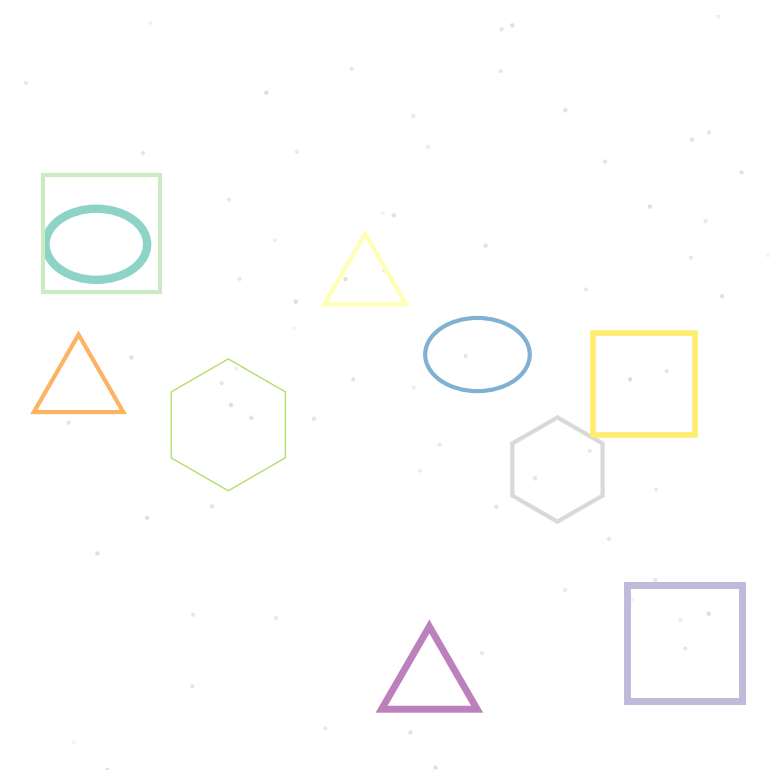[{"shape": "oval", "thickness": 3, "radius": 0.33, "center": [0.125, 0.683]}, {"shape": "triangle", "thickness": 1.5, "radius": 0.31, "center": [0.474, 0.635]}, {"shape": "square", "thickness": 2.5, "radius": 0.38, "center": [0.889, 0.165]}, {"shape": "oval", "thickness": 1.5, "radius": 0.34, "center": [0.62, 0.54]}, {"shape": "triangle", "thickness": 1.5, "radius": 0.34, "center": [0.102, 0.498]}, {"shape": "hexagon", "thickness": 0.5, "radius": 0.43, "center": [0.296, 0.448]}, {"shape": "hexagon", "thickness": 1.5, "radius": 0.34, "center": [0.724, 0.39]}, {"shape": "triangle", "thickness": 2.5, "radius": 0.36, "center": [0.558, 0.115]}, {"shape": "square", "thickness": 1.5, "radius": 0.38, "center": [0.132, 0.696]}, {"shape": "square", "thickness": 2, "radius": 0.33, "center": [0.836, 0.502]}]